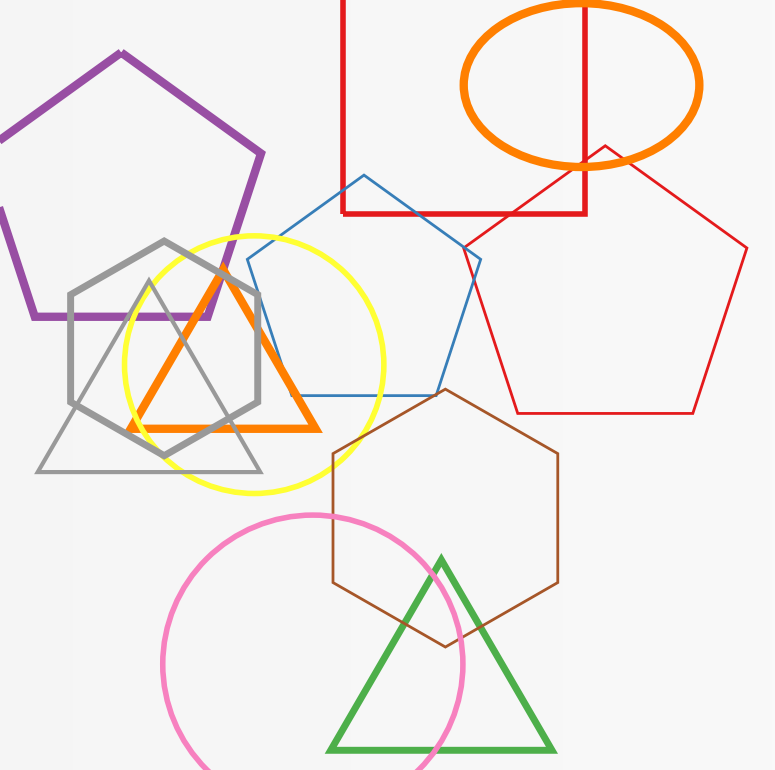[{"shape": "pentagon", "thickness": 1, "radius": 0.96, "center": [0.781, 0.619]}, {"shape": "square", "thickness": 2, "radius": 0.78, "center": [0.599, 0.879]}, {"shape": "pentagon", "thickness": 1, "radius": 0.79, "center": [0.47, 0.614]}, {"shape": "triangle", "thickness": 2.5, "radius": 0.82, "center": [0.569, 0.108]}, {"shape": "pentagon", "thickness": 3, "radius": 0.95, "center": [0.156, 0.742]}, {"shape": "oval", "thickness": 3, "radius": 0.76, "center": [0.75, 0.89]}, {"shape": "triangle", "thickness": 3, "radius": 0.69, "center": [0.288, 0.512]}, {"shape": "circle", "thickness": 2, "radius": 0.84, "center": [0.328, 0.526]}, {"shape": "hexagon", "thickness": 1, "radius": 0.84, "center": [0.575, 0.327]}, {"shape": "circle", "thickness": 2, "radius": 0.97, "center": [0.404, 0.137]}, {"shape": "hexagon", "thickness": 2.5, "radius": 0.7, "center": [0.212, 0.548]}, {"shape": "triangle", "thickness": 1.5, "radius": 0.83, "center": [0.192, 0.47]}]